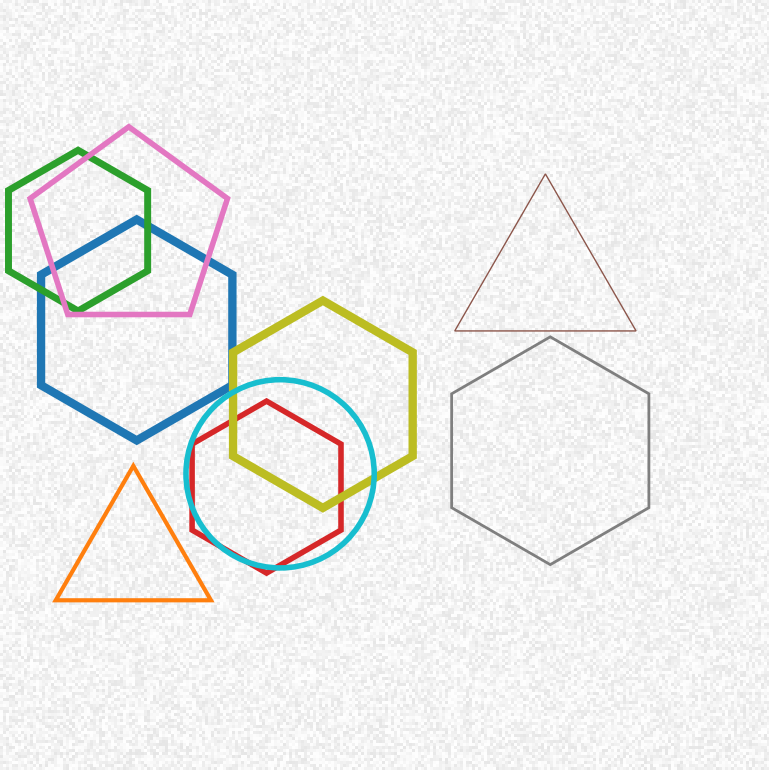[{"shape": "hexagon", "thickness": 3, "radius": 0.72, "center": [0.178, 0.571]}, {"shape": "triangle", "thickness": 1.5, "radius": 0.58, "center": [0.173, 0.279]}, {"shape": "hexagon", "thickness": 2.5, "radius": 0.52, "center": [0.101, 0.701]}, {"shape": "hexagon", "thickness": 2, "radius": 0.56, "center": [0.346, 0.367]}, {"shape": "triangle", "thickness": 0.5, "radius": 0.68, "center": [0.708, 0.638]}, {"shape": "pentagon", "thickness": 2, "radius": 0.67, "center": [0.167, 0.701]}, {"shape": "hexagon", "thickness": 1, "radius": 0.74, "center": [0.715, 0.415]}, {"shape": "hexagon", "thickness": 3, "radius": 0.67, "center": [0.419, 0.475]}, {"shape": "circle", "thickness": 2, "radius": 0.61, "center": [0.364, 0.385]}]